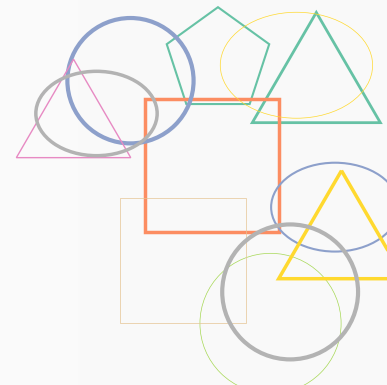[{"shape": "pentagon", "thickness": 1.5, "radius": 0.7, "center": [0.563, 0.842]}, {"shape": "triangle", "thickness": 2, "radius": 0.95, "center": [0.816, 0.777]}, {"shape": "square", "thickness": 2.5, "radius": 0.87, "center": [0.547, 0.57]}, {"shape": "circle", "thickness": 3, "radius": 0.81, "center": [0.337, 0.79]}, {"shape": "oval", "thickness": 1.5, "radius": 0.82, "center": [0.865, 0.462]}, {"shape": "triangle", "thickness": 1, "radius": 0.85, "center": [0.19, 0.676]}, {"shape": "circle", "thickness": 0.5, "radius": 0.91, "center": [0.698, 0.16]}, {"shape": "oval", "thickness": 0.5, "radius": 0.98, "center": [0.765, 0.831]}, {"shape": "triangle", "thickness": 2.5, "radius": 0.94, "center": [0.881, 0.37]}, {"shape": "square", "thickness": 0.5, "radius": 0.81, "center": [0.473, 0.324]}, {"shape": "oval", "thickness": 2.5, "radius": 0.78, "center": [0.249, 0.705]}, {"shape": "circle", "thickness": 3, "radius": 0.88, "center": [0.749, 0.242]}]